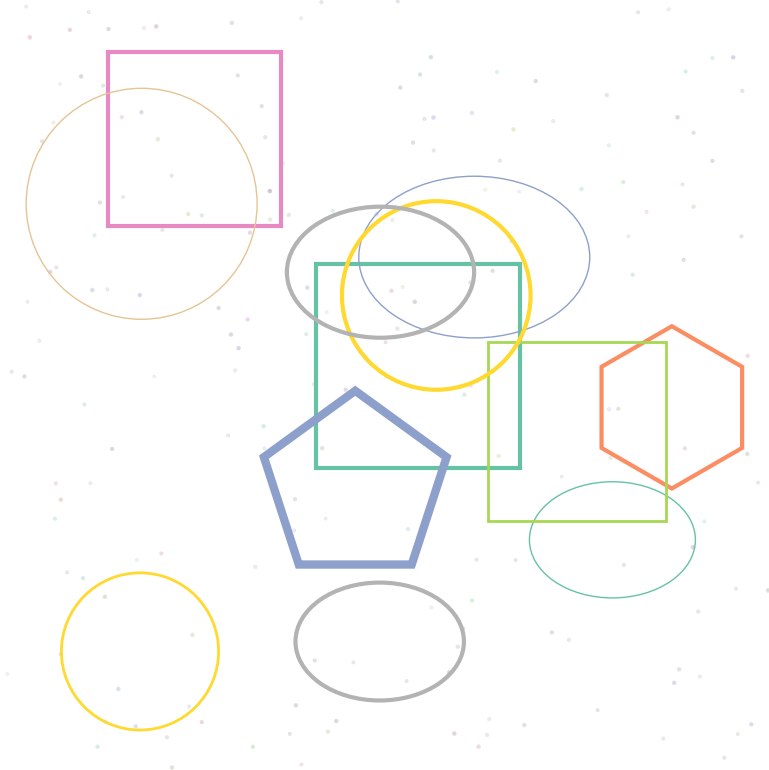[{"shape": "square", "thickness": 1.5, "radius": 0.66, "center": [0.543, 0.524]}, {"shape": "oval", "thickness": 0.5, "radius": 0.54, "center": [0.795, 0.299]}, {"shape": "hexagon", "thickness": 1.5, "radius": 0.53, "center": [0.873, 0.471]}, {"shape": "oval", "thickness": 0.5, "radius": 0.75, "center": [0.616, 0.666]}, {"shape": "pentagon", "thickness": 3, "radius": 0.62, "center": [0.461, 0.368]}, {"shape": "square", "thickness": 1.5, "radius": 0.56, "center": [0.253, 0.82]}, {"shape": "square", "thickness": 1, "radius": 0.58, "center": [0.749, 0.44]}, {"shape": "circle", "thickness": 1.5, "radius": 0.61, "center": [0.567, 0.616]}, {"shape": "circle", "thickness": 1, "radius": 0.51, "center": [0.182, 0.154]}, {"shape": "circle", "thickness": 0.5, "radius": 0.75, "center": [0.184, 0.735]}, {"shape": "oval", "thickness": 1.5, "radius": 0.55, "center": [0.493, 0.167]}, {"shape": "oval", "thickness": 1.5, "radius": 0.61, "center": [0.494, 0.646]}]